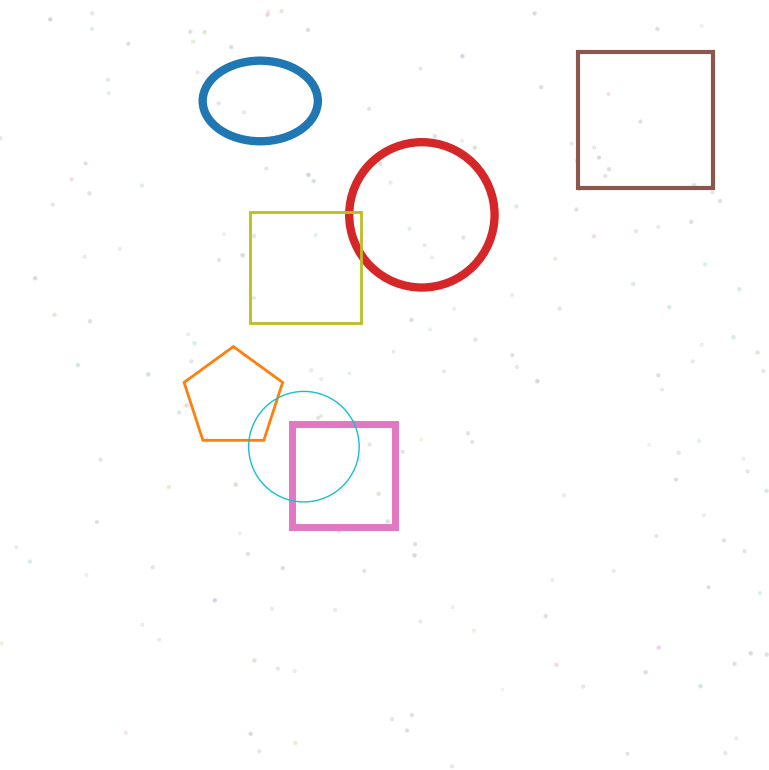[{"shape": "oval", "thickness": 3, "radius": 0.37, "center": [0.338, 0.869]}, {"shape": "pentagon", "thickness": 1, "radius": 0.34, "center": [0.303, 0.483]}, {"shape": "circle", "thickness": 3, "radius": 0.47, "center": [0.548, 0.721]}, {"shape": "square", "thickness": 1.5, "radius": 0.44, "center": [0.839, 0.844]}, {"shape": "square", "thickness": 2.5, "radius": 0.33, "center": [0.446, 0.382]}, {"shape": "square", "thickness": 1, "radius": 0.36, "center": [0.397, 0.653]}, {"shape": "circle", "thickness": 0.5, "radius": 0.36, "center": [0.395, 0.42]}]